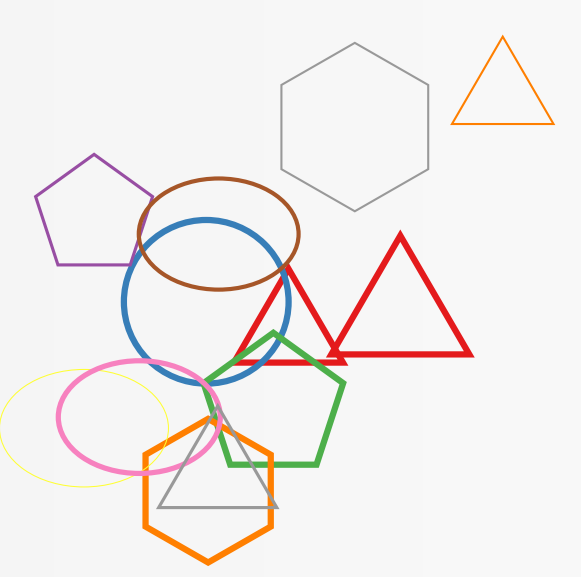[{"shape": "triangle", "thickness": 3, "radius": 0.54, "center": [0.496, 0.425]}, {"shape": "triangle", "thickness": 3, "radius": 0.69, "center": [0.689, 0.454]}, {"shape": "circle", "thickness": 3, "radius": 0.71, "center": [0.355, 0.477]}, {"shape": "pentagon", "thickness": 3, "radius": 0.63, "center": [0.47, 0.297]}, {"shape": "pentagon", "thickness": 1.5, "radius": 0.53, "center": [0.162, 0.626]}, {"shape": "triangle", "thickness": 1, "radius": 0.5, "center": [0.865, 0.835]}, {"shape": "hexagon", "thickness": 3, "radius": 0.62, "center": [0.358, 0.149]}, {"shape": "oval", "thickness": 0.5, "radius": 0.73, "center": [0.145, 0.258]}, {"shape": "oval", "thickness": 2, "radius": 0.69, "center": [0.376, 0.594]}, {"shape": "oval", "thickness": 2.5, "radius": 0.7, "center": [0.24, 0.277]}, {"shape": "hexagon", "thickness": 1, "radius": 0.73, "center": [0.61, 0.779]}, {"shape": "triangle", "thickness": 1.5, "radius": 0.59, "center": [0.375, 0.179]}]